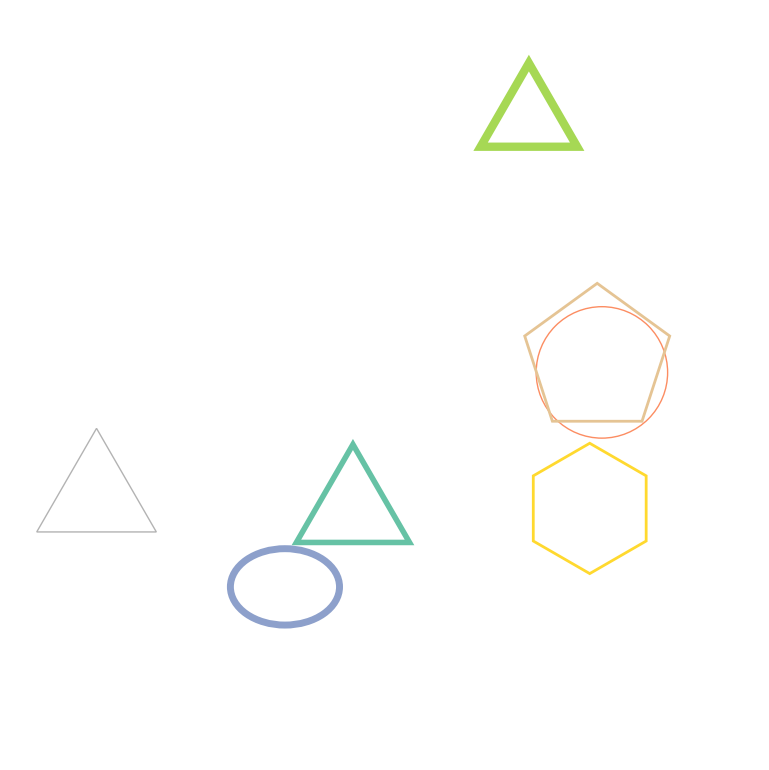[{"shape": "triangle", "thickness": 2, "radius": 0.42, "center": [0.458, 0.338]}, {"shape": "circle", "thickness": 0.5, "radius": 0.43, "center": [0.782, 0.516]}, {"shape": "oval", "thickness": 2.5, "radius": 0.35, "center": [0.37, 0.238]}, {"shape": "triangle", "thickness": 3, "radius": 0.36, "center": [0.687, 0.846]}, {"shape": "hexagon", "thickness": 1, "radius": 0.42, "center": [0.766, 0.34]}, {"shape": "pentagon", "thickness": 1, "radius": 0.5, "center": [0.776, 0.533]}, {"shape": "triangle", "thickness": 0.5, "radius": 0.45, "center": [0.125, 0.354]}]